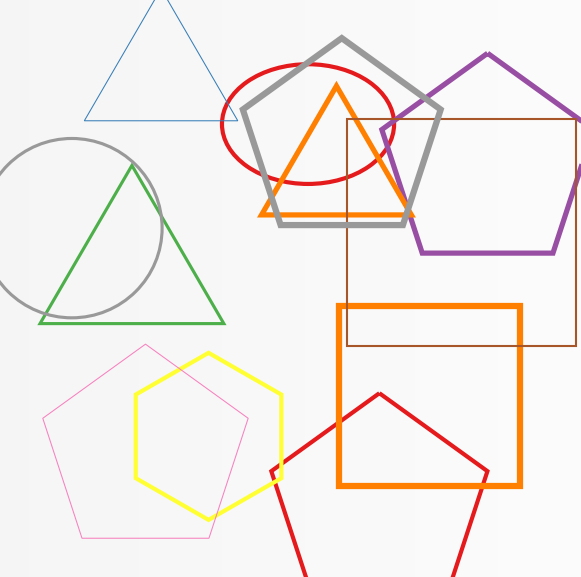[{"shape": "pentagon", "thickness": 2, "radius": 0.98, "center": [0.653, 0.123]}, {"shape": "oval", "thickness": 2, "radius": 0.74, "center": [0.53, 0.784]}, {"shape": "triangle", "thickness": 0.5, "radius": 0.76, "center": [0.277, 0.866]}, {"shape": "triangle", "thickness": 1.5, "radius": 0.91, "center": [0.227, 0.53]}, {"shape": "pentagon", "thickness": 2.5, "radius": 0.96, "center": [0.839, 0.716]}, {"shape": "square", "thickness": 3, "radius": 0.78, "center": [0.739, 0.314]}, {"shape": "triangle", "thickness": 2.5, "radius": 0.74, "center": [0.579, 0.701]}, {"shape": "hexagon", "thickness": 2, "radius": 0.72, "center": [0.359, 0.244]}, {"shape": "square", "thickness": 1, "radius": 0.98, "center": [0.794, 0.597]}, {"shape": "pentagon", "thickness": 0.5, "radius": 0.93, "center": [0.25, 0.217]}, {"shape": "circle", "thickness": 1.5, "radius": 0.78, "center": [0.124, 0.604]}, {"shape": "pentagon", "thickness": 3, "radius": 0.89, "center": [0.588, 0.754]}]